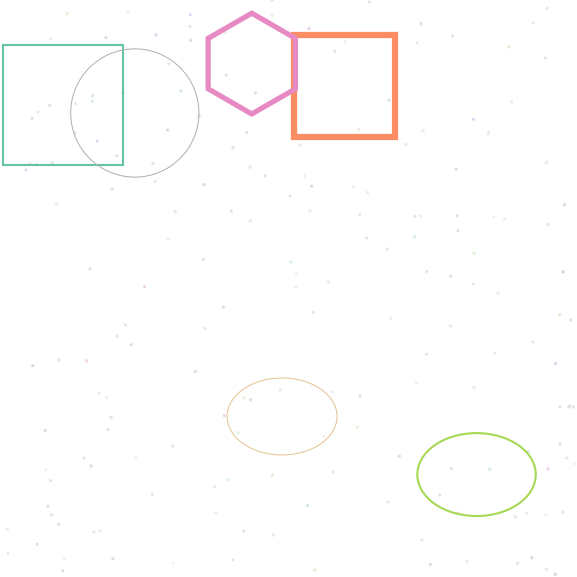[{"shape": "square", "thickness": 1, "radius": 0.52, "center": [0.11, 0.818]}, {"shape": "square", "thickness": 3, "radius": 0.44, "center": [0.596, 0.85]}, {"shape": "hexagon", "thickness": 2.5, "radius": 0.44, "center": [0.436, 0.889]}, {"shape": "oval", "thickness": 1, "radius": 0.51, "center": [0.825, 0.177]}, {"shape": "oval", "thickness": 0.5, "radius": 0.48, "center": [0.488, 0.278]}, {"shape": "circle", "thickness": 0.5, "radius": 0.56, "center": [0.233, 0.803]}]